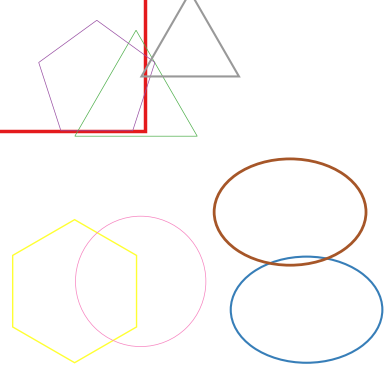[{"shape": "square", "thickness": 2.5, "radius": 0.97, "center": [0.18, 0.855]}, {"shape": "oval", "thickness": 1.5, "radius": 0.98, "center": [0.796, 0.196]}, {"shape": "triangle", "thickness": 0.5, "radius": 0.92, "center": [0.353, 0.738]}, {"shape": "pentagon", "thickness": 0.5, "radius": 0.79, "center": [0.251, 0.789]}, {"shape": "hexagon", "thickness": 1, "radius": 0.93, "center": [0.194, 0.244]}, {"shape": "oval", "thickness": 2, "radius": 0.99, "center": [0.753, 0.449]}, {"shape": "circle", "thickness": 0.5, "radius": 0.85, "center": [0.365, 0.269]}, {"shape": "triangle", "thickness": 1.5, "radius": 0.73, "center": [0.494, 0.875]}]